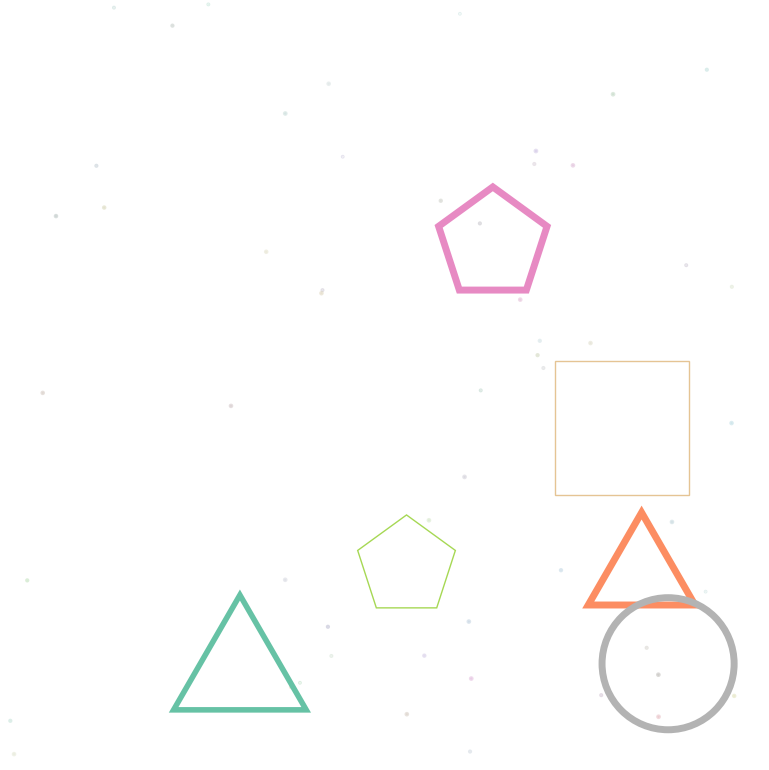[{"shape": "triangle", "thickness": 2, "radius": 0.5, "center": [0.312, 0.128]}, {"shape": "triangle", "thickness": 2.5, "radius": 0.4, "center": [0.833, 0.254]}, {"shape": "pentagon", "thickness": 2.5, "radius": 0.37, "center": [0.64, 0.683]}, {"shape": "pentagon", "thickness": 0.5, "radius": 0.33, "center": [0.528, 0.265]}, {"shape": "square", "thickness": 0.5, "radius": 0.44, "center": [0.808, 0.445]}, {"shape": "circle", "thickness": 2.5, "radius": 0.43, "center": [0.868, 0.138]}]